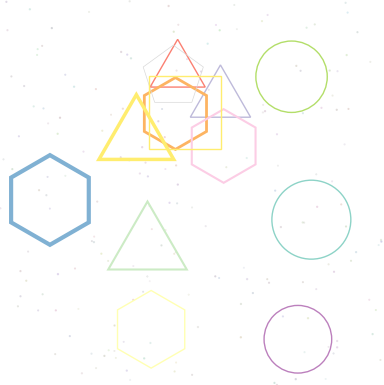[{"shape": "circle", "thickness": 1, "radius": 0.51, "center": [0.809, 0.429]}, {"shape": "hexagon", "thickness": 1, "radius": 0.5, "center": [0.393, 0.145]}, {"shape": "triangle", "thickness": 1, "radius": 0.45, "center": [0.573, 0.741]}, {"shape": "triangle", "thickness": 1, "radius": 0.41, "center": [0.461, 0.815]}, {"shape": "hexagon", "thickness": 3, "radius": 0.58, "center": [0.13, 0.481]}, {"shape": "hexagon", "thickness": 2, "radius": 0.47, "center": [0.456, 0.705]}, {"shape": "circle", "thickness": 1, "radius": 0.46, "center": [0.757, 0.801]}, {"shape": "hexagon", "thickness": 1.5, "radius": 0.48, "center": [0.581, 0.621]}, {"shape": "pentagon", "thickness": 0.5, "radius": 0.41, "center": [0.45, 0.801]}, {"shape": "circle", "thickness": 1, "radius": 0.44, "center": [0.774, 0.119]}, {"shape": "triangle", "thickness": 1.5, "radius": 0.59, "center": [0.383, 0.359]}, {"shape": "triangle", "thickness": 2.5, "radius": 0.56, "center": [0.354, 0.642]}, {"shape": "square", "thickness": 1, "radius": 0.47, "center": [0.481, 0.709]}]